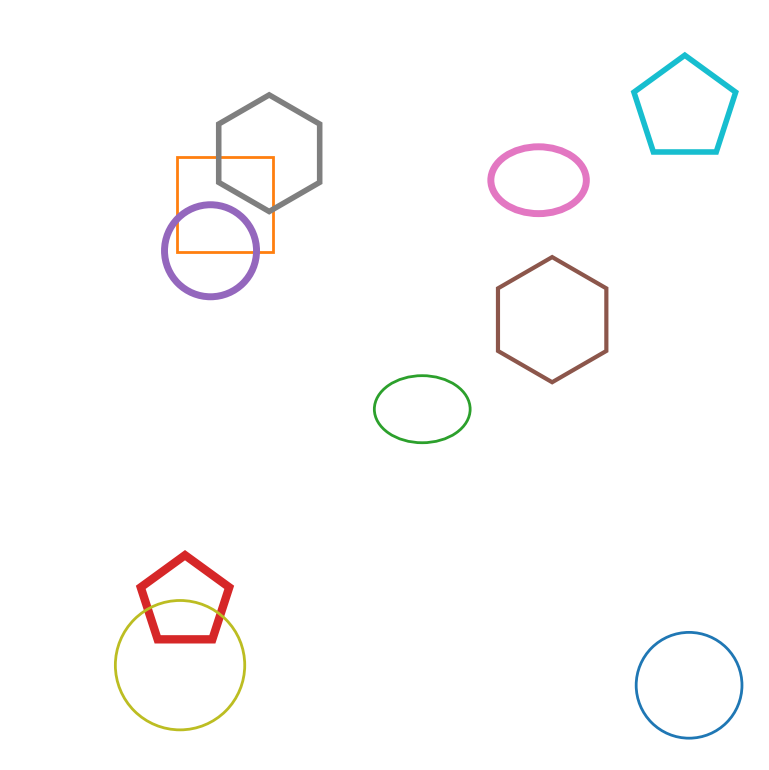[{"shape": "circle", "thickness": 1, "radius": 0.34, "center": [0.895, 0.11]}, {"shape": "square", "thickness": 1, "radius": 0.31, "center": [0.292, 0.734]}, {"shape": "oval", "thickness": 1, "radius": 0.31, "center": [0.548, 0.469]}, {"shape": "pentagon", "thickness": 3, "radius": 0.3, "center": [0.24, 0.219]}, {"shape": "circle", "thickness": 2.5, "radius": 0.3, "center": [0.273, 0.674]}, {"shape": "hexagon", "thickness": 1.5, "radius": 0.41, "center": [0.717, 0.585]}, {"shape": "oval", "thickness": 2.5, "radius": 0.31, "center": [0.699, 0.766]}, {"shape": "hexagon", "thickness": 2, "radius": 0.38, "center": [0.35, 0.801]}, {"shape": "circle", "thickness": 1, "radius": 0.42, "center": [0.234, 0.136]}, {"shape": "pentagon", "thickness": 2, "radius": 0.35, "center": [0.889, 0.859]}]